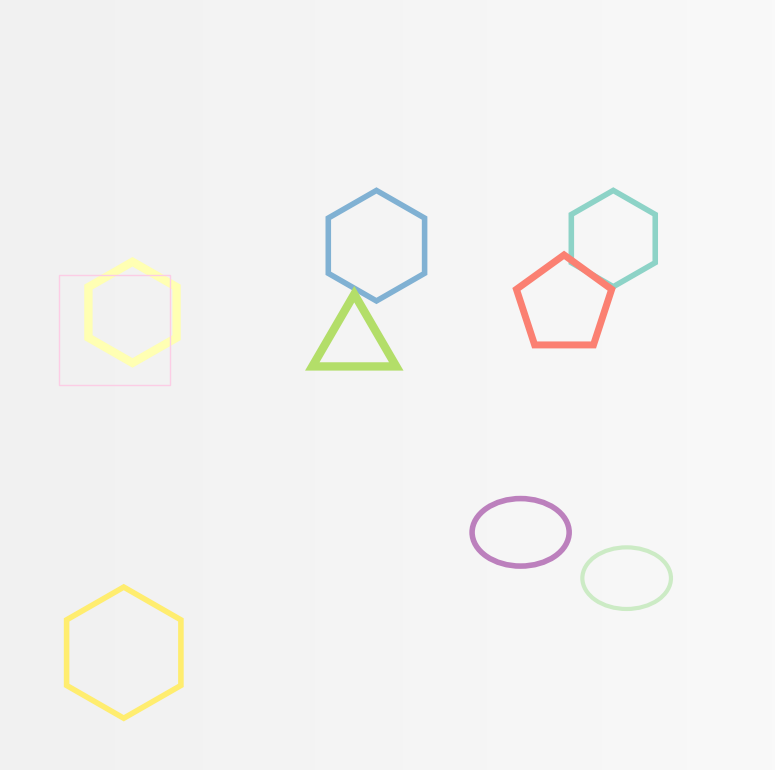[{"shape": "hexagon", "thickness": 2, "radius": 0.31, "center": [0.791, 0.69]}, {"shape": "hexagon", "thickness": 3, "radius": 0.33, "center": [0.171, 0.594]}, {"shape": "pentagon", "thickness": 2.5, "radius": 0.32, "center": [0.728, 0.604]}, {"shape": "hexagon", "thickness": 2, "radius": 0.36, "center": [0.486, 0.681]}, {"shape": "triangle", "thickness": 3, "radius": 0.31, "center": [0.457, 0.555]}, {"shape": "square", "thickness": 0.5, "radius": 0.36, "center": [0.148, 0.572]}, {"shape": "oval", "thickness": 2, "radius": 0.31, "center": [0.672, 0.309]}, {"shape": "oval", "thickness": 1.5, "radius": 0.29, "center": [0.809, 0.249]}, {"shape": "hexagon", "thickness": 2, "radius": 0.43, "center": [0.16, 0.152]}]